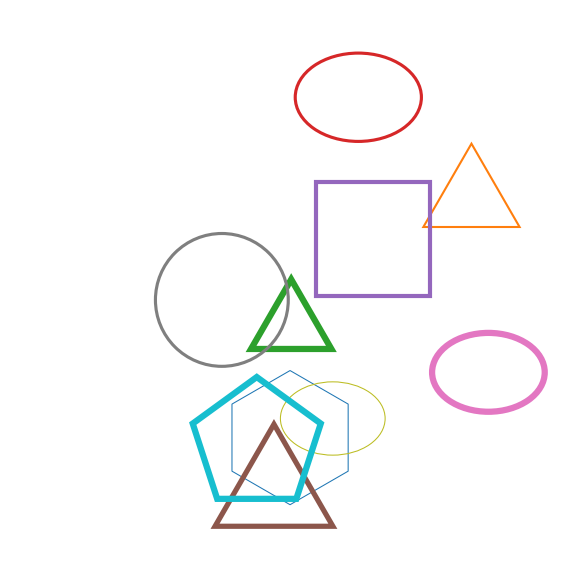[{"shape": "hexagon", "thickness": 0.5, "radius": 0.58, "center": [0.502, 0.241]}, {"shape": "triangle", "thickness": 1, "radius": 0.48, "center": [0.816, 0.654]}, {"shape": "triangle", "thickness": 3, "radius": 0.4, "center": [0.504, 0.435]}, {"shape": "oval", "thickness": 1.5, "radius": 0.55, "center": [0.62, 0.831]}, {"shape": "square", "thickness": 2, "radius": 0.49, "center": [0.646, 0.586]}, {"shape": "triangle", "thickness": 2.5, "radius": 0.59, "center": [0.474, 0.147]}, {"shape": "oval", "thickness": 3, "radius": 0.49, "center": [0.846, 0.354]}, {"shape": "circle", "thickness": 1.5, "radius": 0.57, "center": [0.384, 0.48]}, {"shape": "oval", "thickness": 0.5, "radius": 0.45, "center": [0.576, 0.274]}, {"shape": "pentagon", "thickness": 3, "radius": 0.58, "center": [0.445, 0.23]}]